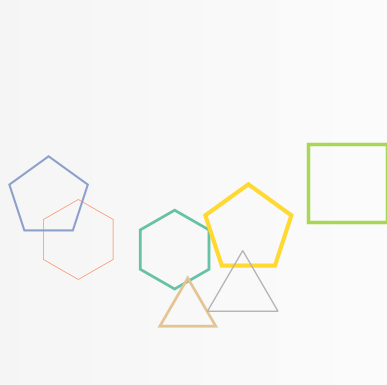[{"shape": "hexagon", "thickness": 2, "radius": 0.51, "center": [0.451, 0.352]}, {"shape": "hexagon", "thickness": 0.5, "radius": 0.52, "center": [0.202, 0.378]}, {"shape": "pentagon", "thickness": 1.5, "radius": 0.53, "center": [0.125, 0.488]}, {"shape": "square", "thickness": 2.5, "radius": 0.51, "center": [0.897, 0.524]}, {"shape": "pentagon", "thickness": 3, "radius": 0.58, "center": [0.641, 0.405]}, {"shape": "triangle", "thickness": 2, "radius": 0.42, "center": [0.485, 0.194]}, {"shape": "triangle", "thickness": 1, "radius": 0.53, "center": [0.626, 0.244]}]